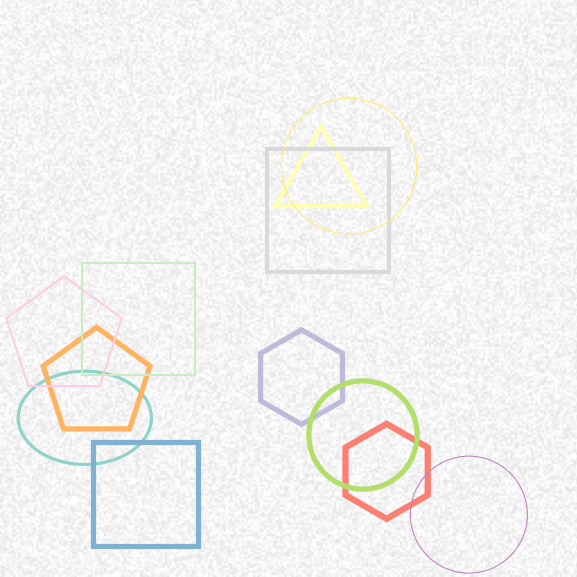[{"shape": "oval", "thickness": 1.5, "radius": 0.58, "center": [0.147, 0.276]}, {"shape": "triangle", "thickness": 2, "radius": 0.46, "center": [0.556, 0.688]}, {"shape": "hexagon", "thickness": 2.5, "radius": 0.41, "center": [0.522, 0.346]}, {"shape": "hexagon", "thickness": 3, "radius": 0.41, "center": [0.669, 0.183]}, {"shape": "square", "thickness": 2.5, "radius": 0.45, "center": [0.252, 0.144]}, {"shape": "pentagon", "thickness": 2.5, "radius": 0.49, "center": [0.167, 0.335]}, {"shape": "circle", "thickness": 2.5, "radius": 0.47, "center": [0.629, 0.246]}, {"shape": "pentagon", "thickness": 1, "radius": 0.53, "center": [0.111, 0.416]}, {"shape": "square", "thickness": 2, "radius": 0.53, "center": [0.568, 0.635]}, {"shape": "circle", "thickness": 0.5, "radius": 0.51, "center": [0.812, 0.108]}, {"shape": "square", "thickness": 1, "radius": 0.49, "center": [0.24, 0.447]}, {"shape": "circle", "thickness": 0.5, "radius": 0.59, "center": [0.604, 0.712]}]